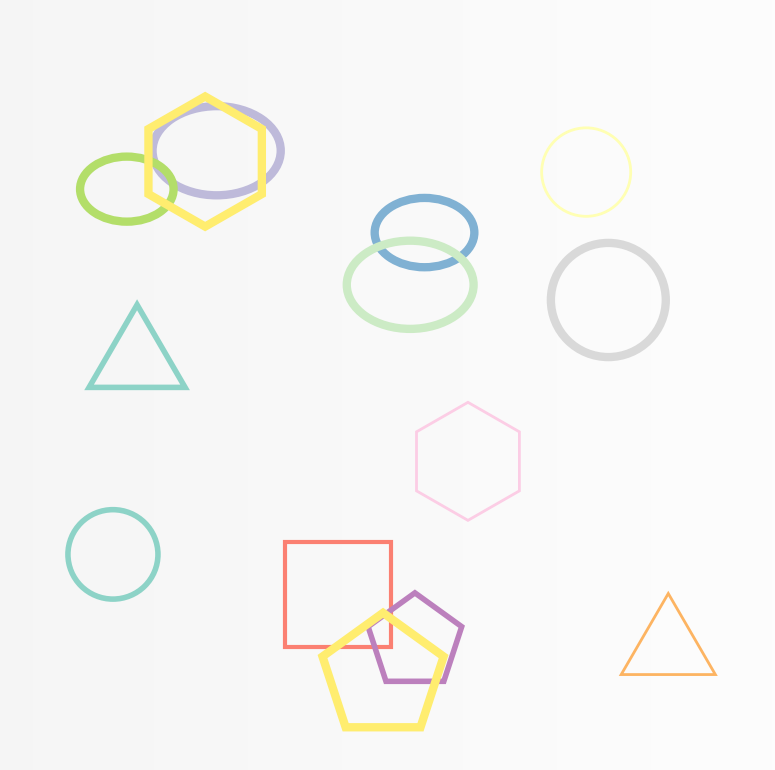[{"shape": "circle", "thickness": 2, "radius": 0.29, "center": [0.146, 0.28]}, {"shape": "triangle", "thickness": 2, "radius": 0.36, "center": [0.177, 0.533]}, {"shape": "circle", "thickness": 1, "radius": 0.29, "center": [0.756, 0.777]}, {"shape": "oval", "thickness": 3, "radius": 0.41, "center": [0.28, 0.804]}, {"shape": "square", "thickness": 1.5, "radius": 0.34, "center": [0.436, 0.228]}, {"shape": "oval", "thickness": 3, "radius": 0.32, "center": [0.548, 0.698]}, {"shape": "triangle", "thickness": 1, "radius": 0.35, "center": [0.862, 0.159]}, {"shape": "oval", "thickness": 3, "radius": 0.3, "center": [0.164, 0.754]}, {"shape": "hexagon", "thickness": 1, "radius": 0.38, "center": [0.604, 0.401]}, {"shape": "circle", "thickness": 3, "radius": 0.37, "center": [0.785, 0.61]}, {"shape": "pentagon", "thickness": 2, "radius": 0.32, "center": [0.535, 0.167]}, {"shape": "oval", "thickness": 3, "radius": 0.41, "center": [0.529, 0.63]}, {"shape": "pentagon", "thickness": 3, "radius": 0.41, "center": [0.494, 0.122]}, {"shape": "hexagon", "thickness": 3, "radius": 0.42, "center": [0.265, 0.79]}]